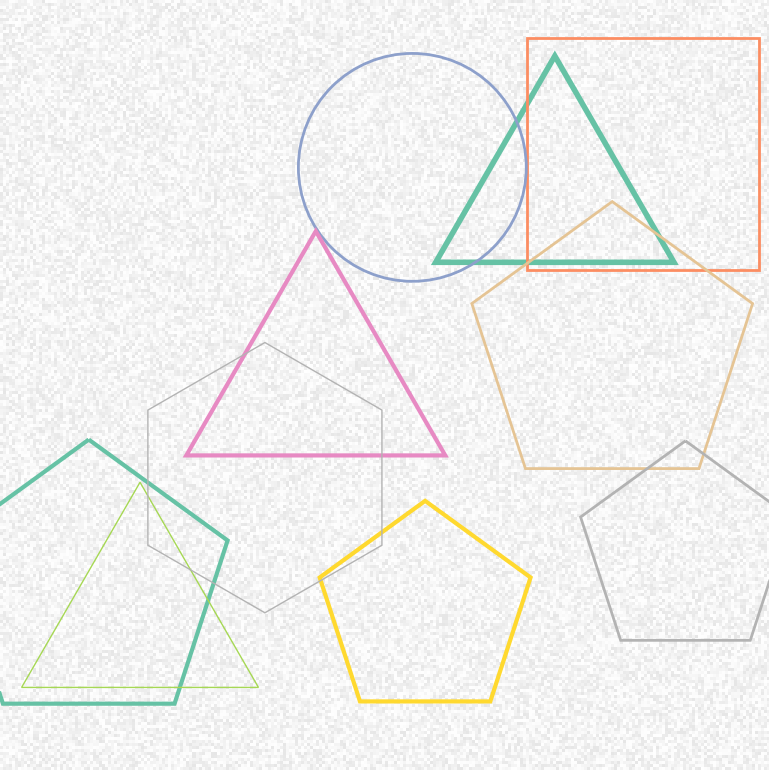[{"shape": "pentagon", "thickness": 1.5, "radius": 0.95, "center": [0.115, 0.24]}, {"shape": "triangle", "thickness": 2, "radius": 0.89, "center": [0.721, 0.749]}, {"shape": "square", "thickness": 1, "radius": 0.75, "center": [0.835, 0.8]}, {"shape": "circle", "thickness": 1, "radius": 0.74, "center": [0.535, 0.783]}, {"shape": "triangle", "thickness": 1.5, "radius": 0.97, "center": [0.41, 0.506]}, {"shape": "triangle", "thickness": 0.5, "radius": 0.89, "center": [0.182, 0.196]}, {"shape": "pentagon", "thickness": 1.5, "radius": 0.72, "center": [0.552, 0.206]}, {"shape": "pentagon", "thickness": 1, "radius": 0.96, "center": [0.795, 0.547]}, {"shape": "hexagon", "thickness": 0.5, "radius": 0.88, "center": [0.344, 0.38]}, {"shape": "pentagon", "thickness": 1, "radius": 0.72, "center": [0.89, 0.284]}]